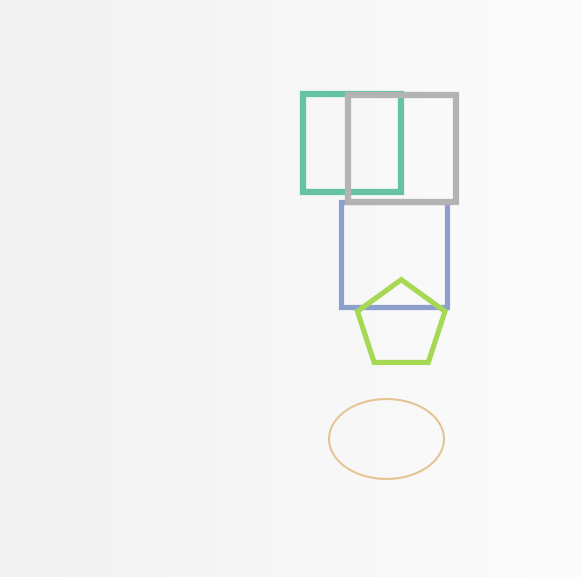[{"shape": "square", "thickness": 3, "radius": 0.42, "center": [0.605, 0.752]}, {"shape": "square", "thickness": 2.5, "radius": 0.45, "center": [0.678, 0.558]}, {"shape": "pentagon", "thickness": 2.5, "radius": 0.4, "center": [0.69, 0.436]}, {"shape": "oval", "thickness": 1, "radius": 0.49, "center": [0.665, 0.239]}, {"shape": "square", "thickness": 3, "radius": 0.47, "center": [0.691, 0.742]}]